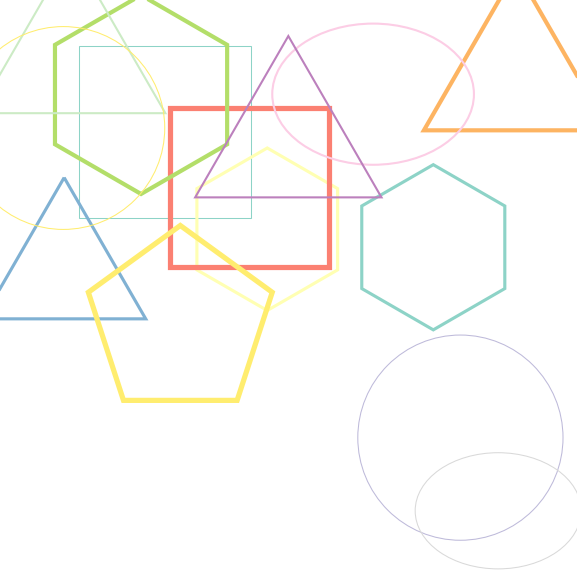[{"shape": "square", "thickness": 0.5, "radius": 0.74, "center": [0.285, 0.77]}, {"shape": "hexagon", "thickness": 1.5, "radius": 0.71, "center": [0.75, 0.571]}, {"shape": "hexagon", "thickness": 1.5, "radius": 0.7, "center": [0.463, 0.602]}, {"shape": "circle", "thickness": 0.5, "radius": 0.89, "center": [0.797, 0.241]}, {"shape": "square", "thickness": 2.5, "radius": 0.69, "center": [0.432, 0.675]}, {"shape": "triangle", "thickness": 1.5, "radius": 0.82, "center": [0.111, 0.529]}, {"shape": "triangle", "thickness": 2, "radius": 0.92, "center": [0.894, 0.866]}, {"shape": "hexagon", "thickness": 2, "radius": 0.86, "center": [0.244, 0.835]}, {"shape": "oval", "thickness": 1, "radius": 0.87, "center": [0.646, 0.836]}, {"shape": "oval", "thickness": 0.5, "radius": 0.72, "center": [0.863, 0.115]}, {"shape": "triangle", "thickness": 1, "radius": 0.93, "center": [0.499, 0.75]}, {"shape": "triangle", "thickness": 1, "radius": 0.94, "center": [0.124, 0.897]}, {"shape": "circle", "thickness": 0.5, "radius": 0.88, "center": [0.11, 0.777]}, {"shape": "pentagon", "thickness": 2.5, "radius": 0.84, "center": [0.312, 0.441]}]